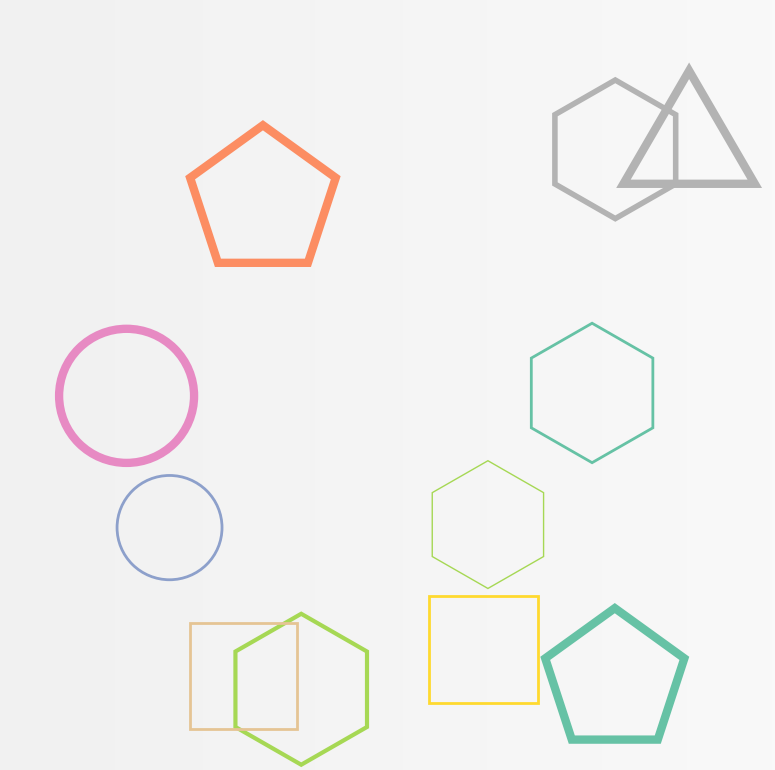[{"shape": "pentagon", "thickness": 3, "radius": 0.47, "center": [0.793, 0.116]}, {"shape": "hexagon", "thickness": 1, "radius": 0.45, "center": [0.764, 0.49]}, {"shape": "pentagon", "thickness": 3, "radius": 0.49, "center": [0.339, 0.739]}, {"shape": "circle", "thickness": 1, "radius": 0.34, "center": [0.219, 0.315]}, {"shape": "circle", "thickness": 3, "radius": 0.44, "center": [0.163, 0.486]}, {"shape": "hexagon", "thickness": 1.5, "radius": 0.49, "center": [0.389, 0.105]}, {"shape": "hexagon", "thickness": 0.5, "radius": 0.41, "center": [0.63, 0.319]}, {"shape": "square", "thickness": 1, "radius": 0.35, "center": [0.624, 0.156]}, {"shape": "square", "thickness": 1, "radius": 0.35, "center": [0.315, 0.122]}, {"shape": "hexagon", "thickness": 2, "radius": 0.45, "center": [0.794, 0.806]}, {"shape": "triangle", "thickness": 3, "radius": 0.49, "center": [0.889, 0.81]}]